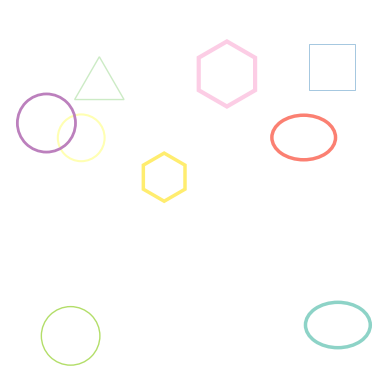[{"shape": "oval", "thickness": 2.5, "radius": 0.42, "center": [0.878, 0.156]}, {"shape": "circle", "thickness": 1.5, "radius": 0.3, "center": [0.211, 0.642]}, {"shape": "oval", "thickness": 2.5, "radius": 0.41, "center": [0.789, 0.643]}, {"shape": "square", "thickness": 0.5, "radius": 0.3, "center": [0.862, 0.826]}, {"shape": "circle", "thickness": 1, "radius": 0.38, "center": [0.183, 0.128]}, {"shape": "hexagon", "thickness": 3, "radius": 0.42, "center": [0.589, 0.808]}, {"shape": "circle", "thickness": 2, "radius": 0.38, "center": [0.121, 0.68]}, {"shape": "triangle", "thickness": 1, "radius": 0.37, "center": [0.258, 0.778]}, {"shape": "hexagon", "thickness": 2.5, "radius": 0.31, "center": [0.426, 0.54]}]